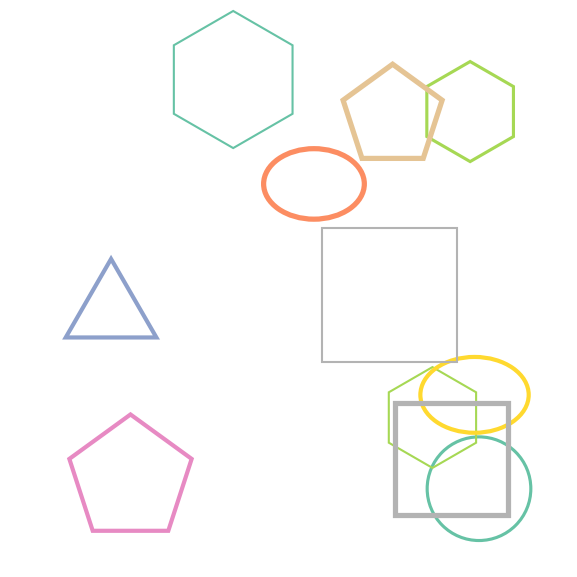[{"shape": "circle", "thickness": 1.5, "radius": 0.45, "center": [0.829, 0.153]}, {"shape": "hexagon", "thickness": 1, "radius": 0.59, "center": [0.404, 0.861]}, {"shape": "oval", "thickness": 2.5, "radius": 0.44, "center": [0.544, 0.681]}, {"shape": "triangle", "thickness": 2, "radius": 0.45, "center": [0.192, 0.46]}, {"shape": "pentagon", "thickness": 2, "radius": 0.56, "center": [0.226, 0.17]}, {"shape": "hexagon", "thickness": 1, "radius": 0.44, "center": [0.749, 0.276]}, {"shape": "hexagon", "thickness": 1.5, "radius": 0.43, "center": [0.814, 0.806]}, {"shape": "oval", "thickness": 2, "radius": 0.47, "center": [0.822, 0.315]}, {"shape": "pentagon", "thickness": 2.5, "radius": 0.45, "center": [0.68, 0.798]}, {"shape": "square", "thickness": 1, "radius": 0.58, "center": [0.675, 0.488]}, {"shape": "square", "thickness": 2.5, "radius": 0.49, "center": [0.782, 0.204]}]